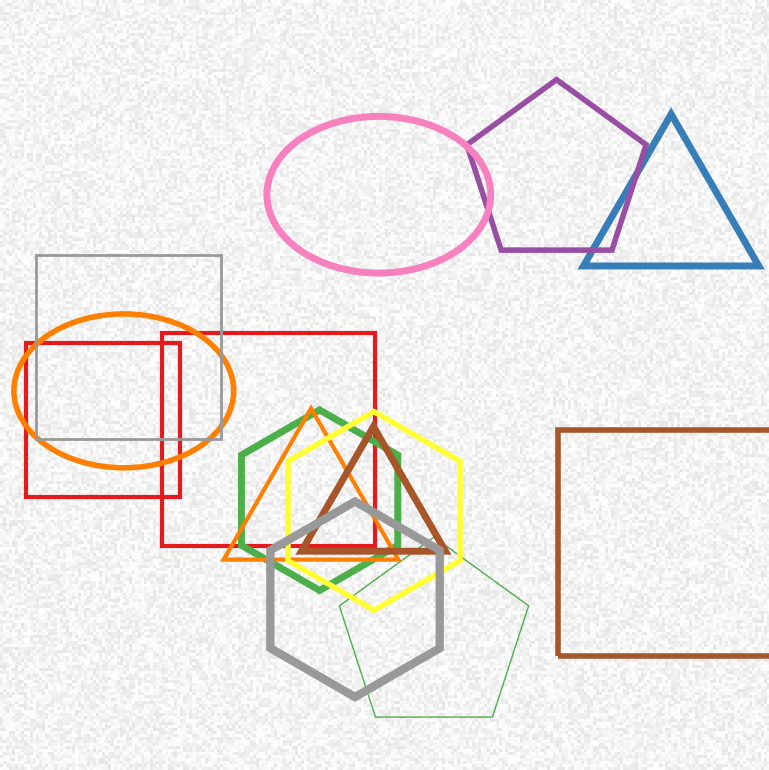[{"shape": "square", "thickness": 1.5, "radius": 0.5, "center": [0.134, 0.454]}, {"shape": "square", "thickness": 1.5, "radius": 0.69, "center": [0.348, 0.429]}, {"shape": "triangle", "thickness": 2.5, "radius": 0.66, "center": [0.872, 0.72]}, {"shape": "hexagon", "thickness": 2.5, "radius": 0.59, "center": [0.415, 0.35]}, {"shape": "pentagon", "thickness": 0.5, "radius": 0.65, "center": [0.564, 0.173]}, {"shape": "pentagon", "thickness": 2, "radius": 0.61, "center": [0.723, 0.774]}, {"shape": "triangle", "thickness": 1.5, "radius": 0.65, "center": [0.404, 0.339]}, {"shape": "oval", "thickness": 2, "radius": 0.71, "center": [0.161, 0.492]}, {"shape": "hexagon", "thickness": 2, "radius": 0.64, "center": [0.486, 0.336]}, {"shape": "triangle", "thickness": 2.5, "radius": 0.54, "center": [0.485, 0.338]}, {"shape": "square", "thickness": 2, "radius": 0.74, "center": [0.872, 0.295]}, {"shape": "oval", "thickness": 2.5, "radius": 0.73, "center": [0.492, 0.747]}, {"shape": "square", "thickness": 1, "radius": 0.6, "center": [0.167, 0.55]}, {"shape": "hexagon", "thickness": 3, "radius": 0.63, "center": [0.461, 0.222]}]